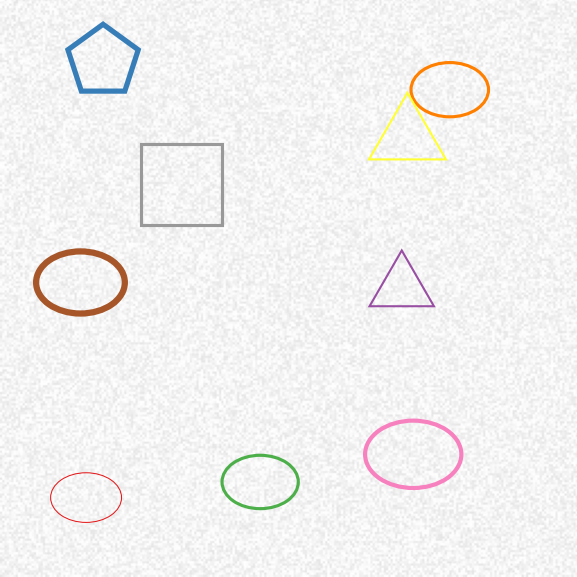[{"shape": "oval", "thickness": 0.5, "radius": 0.31, "center": [0.149, 0.138]}, {"shape": "pentagon", "thickness": 2.5, "radius": 0.32, "center": [0.179, 0.893]}, {"shape": "oval", "thickness": 1.5, "radius": 0.33, "center": [0.451, 0.165]}, {"shape": "triangle", "thickness": 1, "radius": 0.32, "center": [0.696, 0.501]}, {"shape": "oval", "thickness": 1.5, "radius": 0.34, "center": [0.779, 0.844]}, {"shape": "triangle", "thickness": 1, "radius": 0.38, "center": [0.706, 0.762]}, {"shape": "oval", "thickness": 3, "radius": 0.38, "center": [0.139, 0.51]}, {"shape": "oval", "thickness": 2, "radius": 0.42, "center": [0.716, 0.212]}, {"shape": "square", "thickness": 1.5, "radius": 0.35, "center": [0.315, 0.679]}]